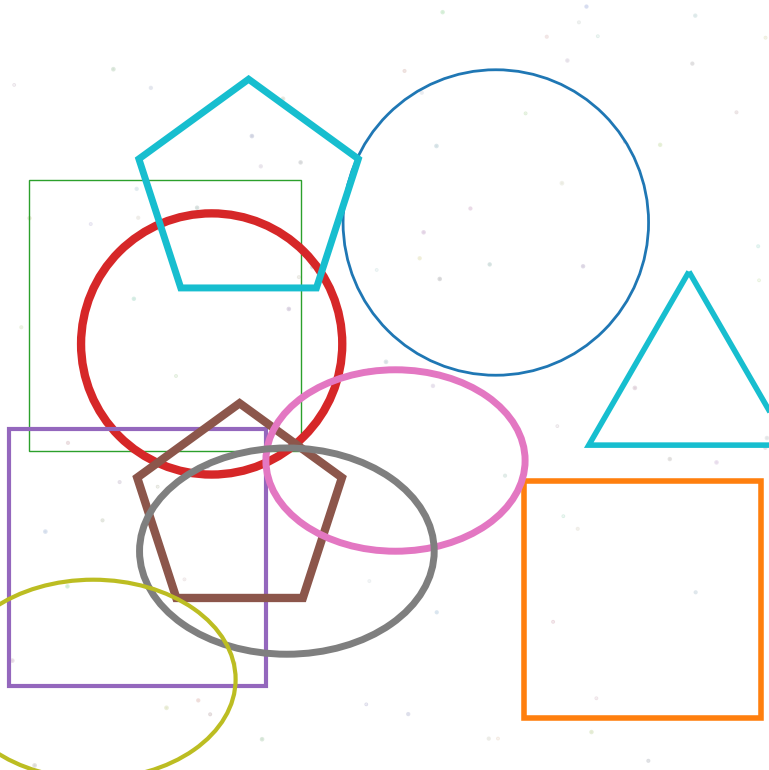[{"shape": "circle", "thickness": 1, "radius": 0.99, "center": [0.644, 0.711]}, {"shape": "square", "thickness": 2, "radius": 0.77, "center": [0.834, 0.222]}, {"shape": "square", "thickness": 0.5, "radius": 0.88, "center": [0.215, 0.59]}, {"shape": "circle", "thickness": 3, "radius": 0.85, "center": [0.275, 0.553]}, {"shape": "square", "thickness": 1.5, "radius": 0.83, "center": [0.179, 0.276]}, {"shape": "pentagon", "thickness": 3, "radius": 0.7, "center": [0.311, 0.337]}, {"shape": "oval", "thickness": 2.5, "radius": 0.84, "center": [0.514, 0.402]}, {"shape": "oval", "thickness": 2.5, "radius": 0.96, "center": [0.373, 0.284]}, {"shape": "oval", "thickness": 1.5, "radius": 0.92, "center": [0.121, 0.118]}, {"shape": "pentagon", "thickness": 2.5, "radius": 0.75, "center": [0.323, 0.747]}, {"shape": "triangle", "thickness": 2, "radius": 0.75, "center": [0.895, 0.497]}]